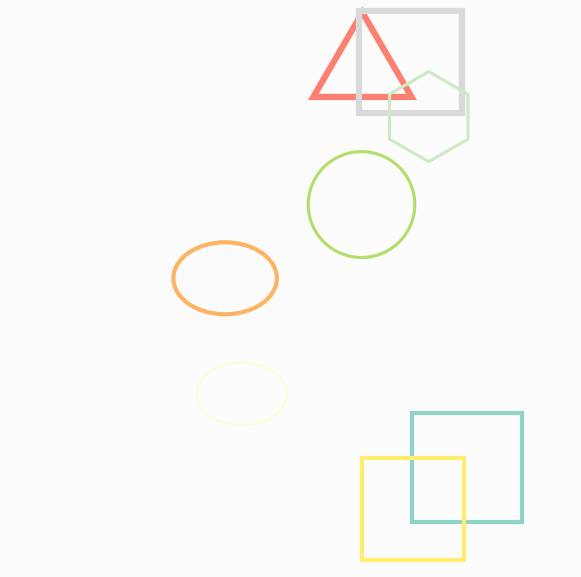[{"shape": "square", "thickness": 2, "radius": 0.47, "center": [0.804, 0.19]}, {"shape": "oval", "thickness": 0.5, "radius": 0.39, "center": [0.416, 0.317]}, {"shape": "triangle", "thickness": 3, "radius": 0.49, "center": [0.624, 0.88]}, {"shape": "oval", "thickness": 2, "radius": 0.44, "center": [0.387, 0.517]}, {"shape": "circle", "thickness": 1.5, "radius": 0.46, "center": [0.622, 0.645]}, {"shape": "square", "thickness": 3, "radius": 0.44, "center": [0.706, 0.891]}, {"shape": "hexagon", "thickness": 1.5, "radius": 0.39, "center": [0.738, 0.797]}, {"shape": "square", "thickness": 2, "radius": 0.44, "center": [0.711, 0.117]}]